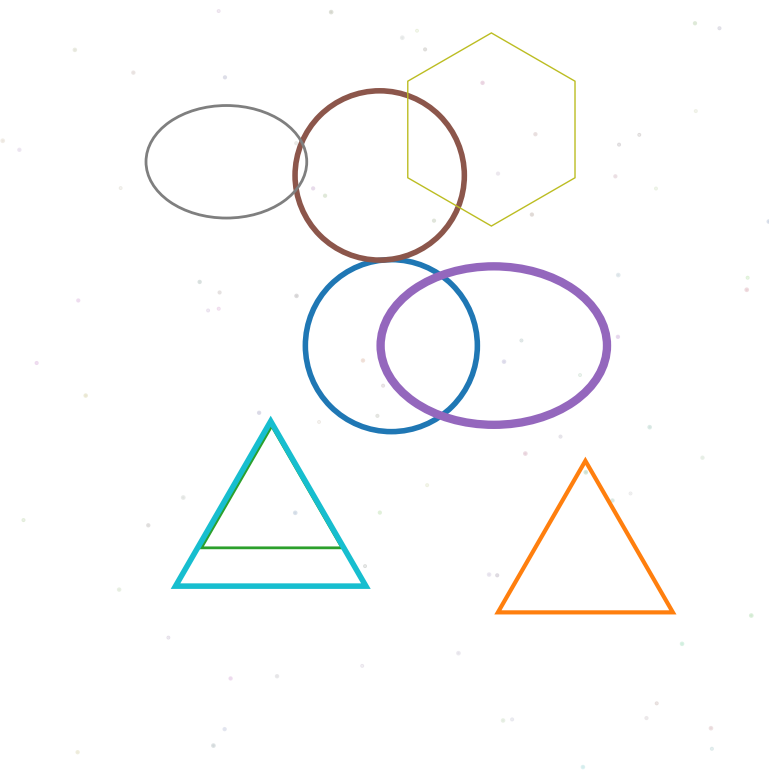[{"shape": "circle", "thickness": 2, "radius": 0.56, "center": [0.508, 0.551]}, {"shape": "triangle", "thickness": 1.5, "radius": 0.66, "center": [0.76, 0.27]}, {"shape": "triangle", "thickness": 1, "radius": 0.53, "center": [0.353, 0.341]}, {"shape": "oval", "thickness": 3, "radius": 0.74, "center": [0.641, 0.551]}, {"shape": "circle", "thickness": 2, "radius": 0.55, "center": [0.493, 0.772]}, {"shape": "oval", "thickness": 1, "radius": 0.52, "center": [0.294, 0.79]}, {"shape": "hexagon", "thickness": 0.5, "radius": 0.63, "center": [0.638, 0.832]}, {"shape": "triangle", "thickness": 2, "radius": 0.71, "center": [0.352, 0.31]}]